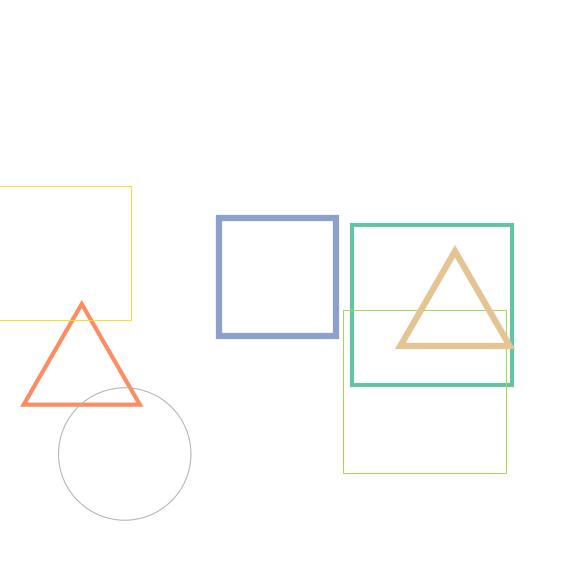[{"shape": "square", "thickness": 2, "radius": 0.69, "center": [0.748, 0.471]}, {"shape": "triangle", "thickness": 2, "radius": 0.58, "center": [0.142, 0.356]}, {"shape": "square", "thickness": 3, "radius": 0.51, "center": [0.481, 0.52]}, {"shape": "square", "thickness": 0.5, "radius": 0.7, "center": [0.735, 0.321]}, {"shape": "square", "thickness": 0.5, "radius": 0.58, "center": [0.11, 0.561]}, {"shape": "triangle", "thickness": 3, "radius": 0.55, "center": [0.788, 0.455]}, {"shape": "circle", "thickness": 0.5, "radius": 0.57, "center": [0.216, 0.213]}]